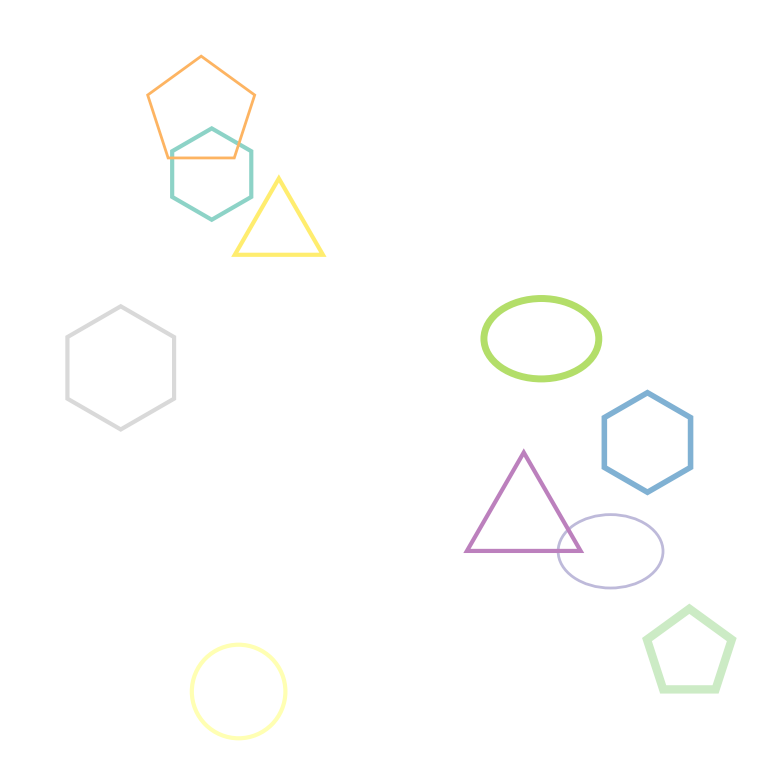[{"shape": "hexagon", "thickness": 1.5, "radius": 0.3, "center": [0.275, 0.774]}, {"shape": "circle", "thickness": 1.5, "radius": 0.3, "center": [0.31, 0.102]}, {"shape": "oval", "thickness": 1, "radius": 0.34, "center": [0.793, 0.284]}, {"shape": "hexagon", "thickness": 2, "radius": 0.32, "center": [0.841, 0.425]}, {"shape": "pentagon", "thickness": 1, "radius": 0.37, "center": [0.261, 0.854]}, {"shape": "oval", "thickness": 2.5, "radius": 0.37, "center": [0.703, 0.56]}, {"shape": "hexagon", "thickness": 1.5, "radius": 0.4, "center": [0.157, 0.522]}, {"shape": "triangle", "thickness": 1.5, "radius": 0.43, "center": [0.68, 0.327]}, {"shape": "pentagon", "thickness": 3, "radius": 0.29, "center": [0.895, 0.152]}, {"shape": "triangle", "thickness": 1.5, "radius": 0.33, "center": [0.362, 0.702]}]